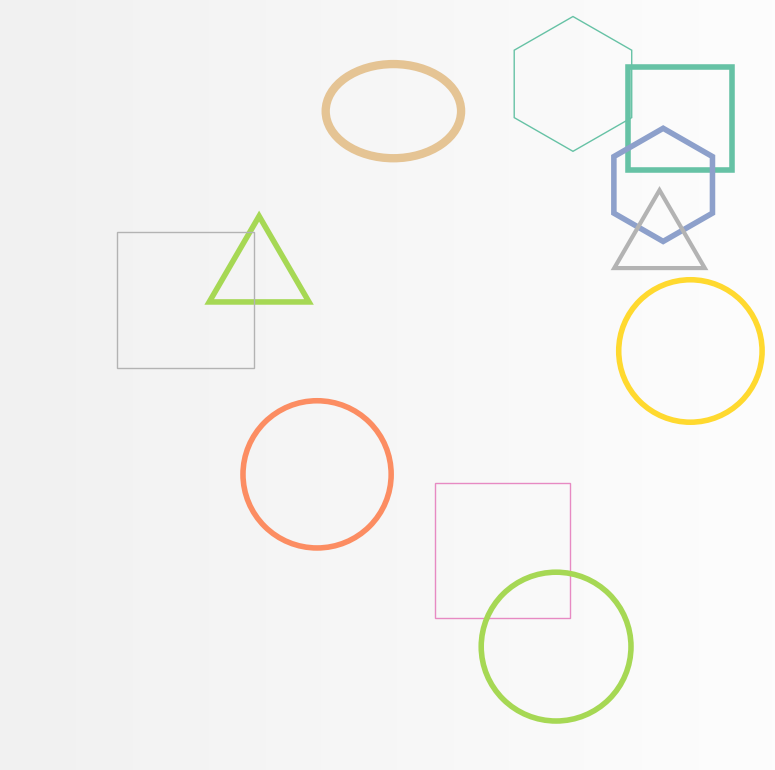[{"shape": "square", "thickness": 2, "radius": 0.33, "center": [0.877, 0.846]}, {"shape": "hexagon", "thickness": 0.5, "radius": 0.44, "center": [0.739, 0.891]}, {"shape": "circle", "thickness": 2, "radius": 0.48, "center": [0.409, 0.384]}, {"shape": "hexagon", "thickness": 2, "radius": 0.37, "center": [0.856, 0.76]}, {"shape": "square", "thickness": 0.5, "radius": 0.44, "center": [0.649, 0.285]}, {"shape": "triangle", "thickness": 2, "radius": 0.37, "center": [0.334, 0.645]}, {"shape": "circle", "thickness": 2, "radius": 0.48, "center": [0.718, 0.16]}, {"shape": "circle", "thickness": 2, "radius": 0.46, "center": [0.891, 0.544]}, {"shape": "oval", "thickness": 3, "radius": 0.44, "center": [0.508, 0.856]}, {"shape": "triangle", "thickness": 1.5, "radius": 0.34, "center": [0.851, 0.686]}, {"shape": "square", "thickness": 0.5, "radius": 0.44, "center": [0.239, 0.611]}]